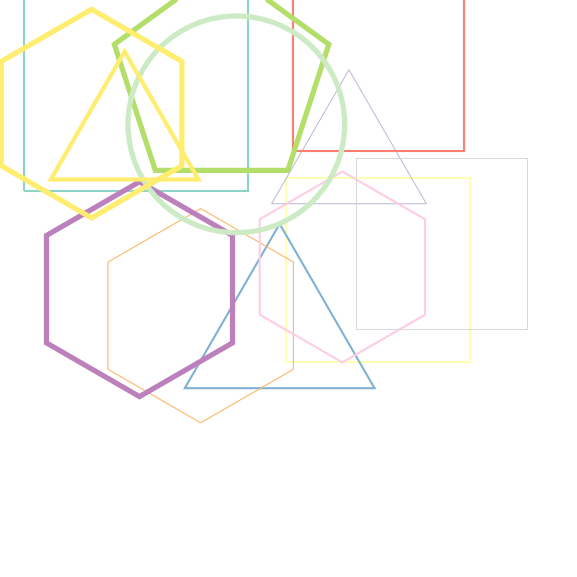[{"shape": "square", "thickness": 1, "radius": 0.97, "center": [0.236, 0.862]}, {"shape": "square", "thickness": 1, "radius": 0.8, "center": [0.654, 0.532]}, {"shape": "triangle", "thickness": 0.5, "radius": 0.77, "center": [0.604, 0.724]}, {"shape": "square", "thickness": 1, "radius": 0.74, "center": [0.655, 0.885]}, {"shape": "triangle", "thickness": 1, "radius": 0.95, "center": [0.484, 0.422]}, {"shape": "hexagon", "thickness": 0.5, "radius": 0.93, "center": [0.347, 0.452]}, {"shape": "pentagon", "thickness": 2.5, "radius": 0.98, "center": [0.384, 0.862]}, {"shape": "hexagon", "thickness": 1, "radius": 0.83, "center": [0.593, 0.537]}, {"shape": "square", "thickness": 0.5, "radius": 0.74, "center": [0.765, 0.578]}, {"shape": "hexagon", "thickness": 2.5, "radius": 0.93, "center": [0.242, 0.498]}, {"shape": "circle", "thickness": 2.5, "radius": 0.94, "center": [0.409, 0.784]}, {"shape": "triangle", "thickness": 2, "radius": 0.74, "center": [0.216, 0.762]}, {"shape": "hexagon", "thickness": 2.5, "radius": 0.9, "center": [0.159, 0.802]}]